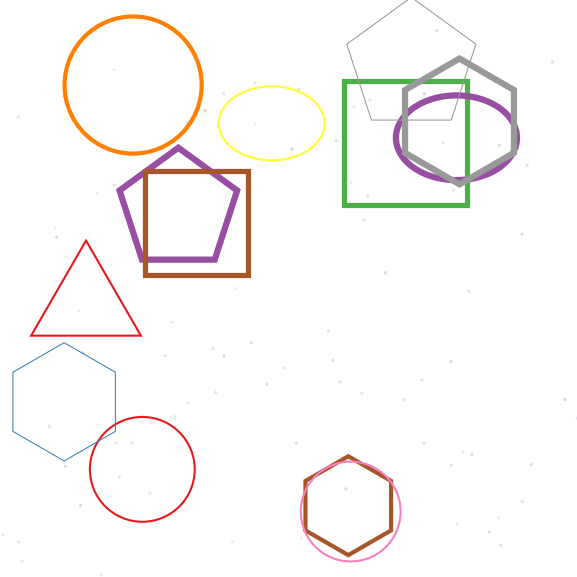[{"shape": "circle", "thickness": 1, "radius": 0.45, "center": [0.246, 0.186]}, {"shape": "triangle", "thickness": 1, "radius": 0.55, "center": [0.149, 0.473]}, {"shape": "hexagon", "thickness": 0.5, "radius": 0.51, "center": [0.111, 0.303]}, {"shape": "square", "thickness": 2.5, "radius": 0.53, "center": [0.703, 0.752]}, {"shape": "pentagon", "thickness": 3, "radius": 0.54, "center": [0.309, 0.636]}, {"shape": "oval", "thickness": 3, "radius": 0.52, "center": [0.79, 0.761]}, {"shape": "circle", "thickness": 2, "radius": 0.59, "center": [0.231, 0.852]}, {"shape": "oval", "thickness": 1, "radius": 0.46, "center": [0.47, 0.786]}, {"shape": "square", "thickness": 2.5, "radius": 0.45, "center": [0.34, 0.613]}, {"shape": "hexagon", "thickness": 2, "radius": 0.43, "center": [0.603, 0.123]}, {"shape": "circle", "thickness": 1, "radius": 0.43, "center": [0.607, 0.113]}, {"shape": "hexagon", "thickness": 3, "radius": 0.54, "center": [0.796, 0.789]}, {"shape": "pentagon", "thickness": 0.5, "radius": 0.59, "center": [0.712, 0.886]}]